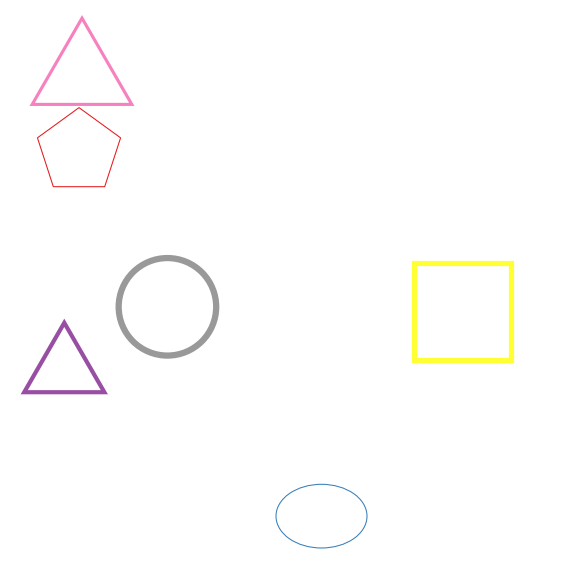[{"shape": "pentagon", "thickness": 0.5, "radius": 0.38, "center": [0.137, 0.737]}, {"shape": "oval", "thickness": 0.5, "radius": 0.39, "center": [0.557, 0.105]}, {"shape": "triangle", "thickness": 2, "radius": 0.4, "center": [0.111, 0.36]}, {"shape": "square", "thickness": 2.5, "radius": 0.42, "center": [0.8, 0.46]}, {"shape": "triangle", "thickness": 1.5, "radius": 0.5, "center": [0.142, 0.868]}, {"shape": "circle", "thickness": 3, "radius": 0.42, "center": [0.29, 0.468]}]